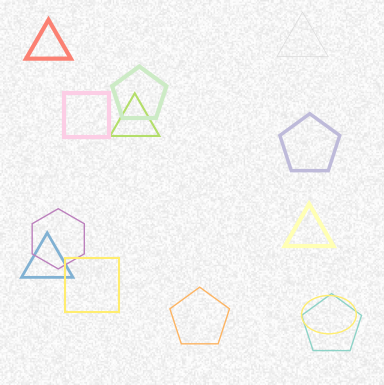[{"shape": "pentagon", "thickness": 1, "radius": 0.41, "center": [0.861, 0.156]}, {"shape": "triangle", "thickness": 3, "radius": 0.36, "center": [0.803, 0.397]}, {"shape": "pentagon", "thickness": 2.5, "radius": 0.41, "center": [0.805, 0.623]}, {"shape": "triangle", "thickness": 3, "radius": 0.34, "center": [0.126, 0.881]}, {"shape": "triangle", "thickness": 2, "radius": 0.39, "center": [0.123, 0.318]}, {"shape": "pentagon", "thickness": 1, "radius": 0.41, "center": [0.519, 0.173]}, {"shape": "triangle", "thickness": 1.5, "radius": 0.37, "center": [0.35, 0.684]}, {"shape": "square", "thickness": 3, "radius": 0.29, "center": [0.224, 0.702]}, {"shape": "triangle", "thickness": 0.5, "radius": 0.39, "center": [0.786, 0.891]}, {"shape": "hexagon", "thickness": 1, "radius": 0.39, "center": [0.151, 0.38]}, {"shape": "pentagon", "thickness": 3, "radius": 0.37, "center": [0.362, 0.753]}, {"shape": "square", "thickness": 1.5, "radius": 0.35, "center": [0.24, 0.26]}, {"shape": "oval", "thickness": 1, "radius": 0.36, "center": [0.854, 0.183]}]